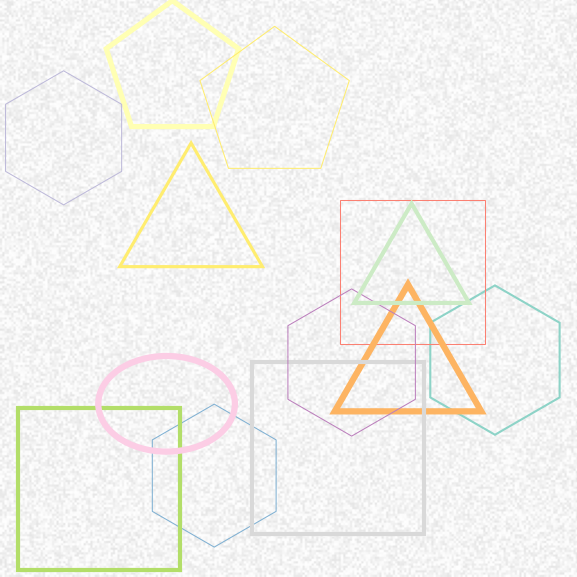[{"shape": "hexagon", "thickness": 1, "radius": 0.65, "center": [0.857, 0.376]}, {"shape": "pentagon", "thickness": 2.5, "radius": 0.6, "center": [0.299, 0.877]}, {"shape": "hexagon", "thickness": 0.5, "radius": 0.58, "center": [0.11, 0.76]}, {"shape": "square", "thickness": 0.5, "radius": 0.62, "center": [0.714, 0.528]}, {"shape": "hexagon", "thickness": 0.5, "radius": 0.62, "center": [0.371, 0.176]}, {"shape": "triangle", "thickness": 3, "radius": 0.73, "center": [0.706, 0.36]}, {"shape": "square", "thickness": 2, "radius": 0.7, "center": [0.171, 0.152]}, {"shape": "oval", "thickness": 3, "radius": 0.59, "center": [0.288, 0.3]}, {"shape": "square", "thickness": 2, "radius": 0.75, "center": [0.585, 0.224]}, {"shape": "hexagon", "thickness": 0.5, "radius": 0.64, "center": [0.609, 0.371]}, {"shape": "triangle", "thickness": 2, "radius": 0.57, "center": [0.713, 0.532]}, {"shape": "pentagon", "thickness": 0.5, "radius": 0.68, "center": [0.476, 0.818]}, {"shape": "triangle", "thickness": 1.5, "radius": 0.71, "center": [0.331, 0.609]}]